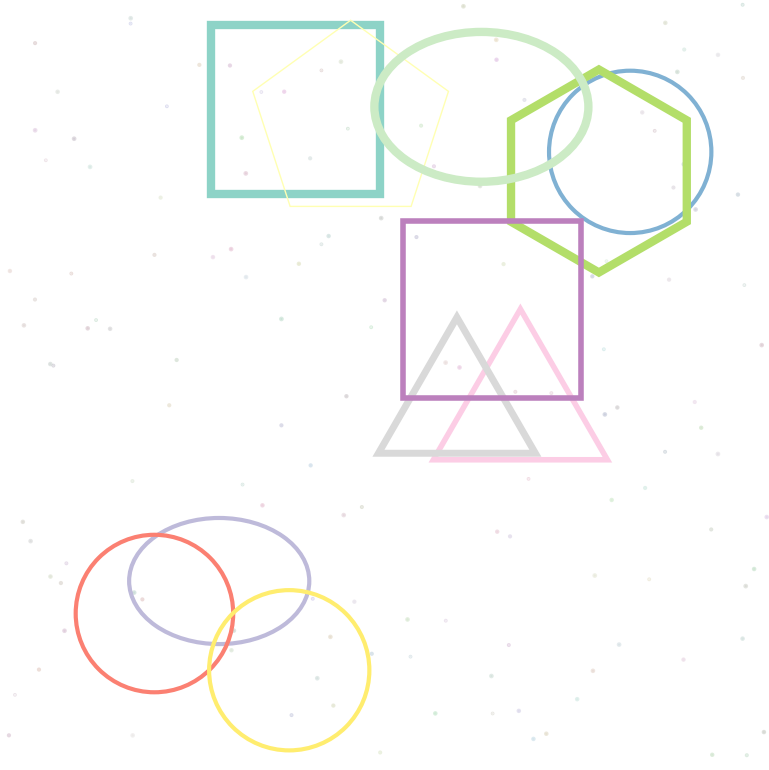[{"shape": "square", "thickness": 3, "radius": 0.55, "center": [0.383, 0.857]}, {"shape": "pentagon", "thickness": 0.5, "radius": 0.67, "center": [0.455, 0.84]}, {"shape": "oval", "thickness": 1.5, "radius": 0.58, "center": [0.285, 0.245]}, {"shape": "circle", "thickness": 1.5, "radius": 0.51, "center": [0.201, 0.203]}, {"shape": "circle", "thickness": 1.5, "radius": 0.53, "center": [0.818, 0.803]}, {"shape": "hexagon", "thickness": 3, "radius": 0.66, "center": [0.778, 0.778]}, {"shape": "triangle", "thickness": 2, "radius": 0.65, "center": [0.676, 0.468]}, {"shape": "triangle", "thickness": 2.5, "radius": 0.59, "center": [0.593, 0.47]}, {"shape": "square", "thickness": 2, "radius": 0.58, "center": [0.639, 0.598]}, {"shape": "oval", "thickness": 3, "radius": 0.69, "center": [0.625, 0.861]}, {"shape": "circle", "thickness": 1.5, "radius": 0.52, "center": [0.376, 0.13]}]